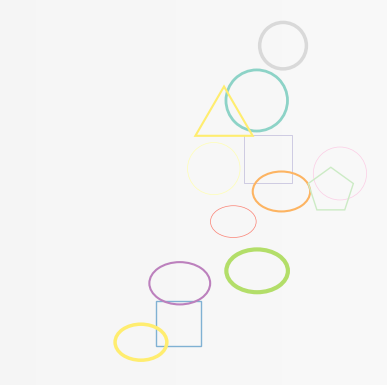[{"shape": "circle", "thickness": 2, "radius": 0.4, "center": [0.662, 0.739]}, {"shape": "circle", "thickness": 0.5, "radius": 0.34, "center": [0.552, 0.562]}, {"shape": "square", "thickness": 0.5, "radius": 0.31, "center": [0.692, 0.587]}, {"shape": "oval", "thickness": 0.5, "radius": 0.3, "center": [0.602, 0.424]}, {"shape": "square", "thickness": 1, "radius": 0.29, "center": [0.46, 0.16]}, {"shape": "oval", "thickness": 1.5, "radius": 0.37, "center": [0.726, 0.503]}, {"shape": "oval", "thickness": 3, "radius": 0.4, "center": [0.664, 0.297]}, {"shape": "circle", "thickness": 0.5, "radius": 0.34, "center": [0.877, 0.549]}, {"shape": "circle", "thickness": 2.5, "radius": 0.3, "center": [0.73, 0.881]}, {"shape": "oval", "thickness": 1.5, "radius": 0.39, "center": [0.464, 0.264]}, {"shape": "pentagon", "thickness": 1, "radius": 0.31, "center": [0.854, 0.504]}, {"shape": "triangle", "thickness": 1.5, "radius": 0.43, "center": [0.578, 0.69]}, {"shape": "oval", "thickness": 2.5, "radius": 0.33, "center": [0.364, 0.111]}]